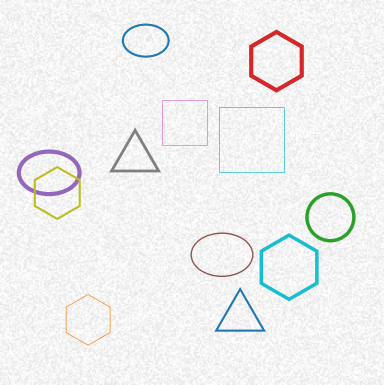[{"shape": "triangle", "thickness": 1.5, "radius": 0.36, "center": [0.624, 0.177]}, {"shape": "oval", "thickness": 1.5, "radius": 0.3, "center": [0.379, 0.895]}, {"shape": "hexagon", "thickness": 0.5, "radius": 0.33, "center": [0.229, 0.169]}, {"shape": "circle", "thickness": 2.5, "radius": 0.3, "center": [0.858, 0.436]}, {"shape": "hexagon", "thickness": 3, "radius": 0.38, "center": [0.718, 0.841]}, {"shape": "oval", "thickness": 3, "radius": 0.39, "center": [0.128, 0.551]}, {"shape": "oval", "thickness": 1, "radius": 0.4, "center": [0.577, 0.338]}, {"shape": "square", "thickness": 0.5, "radius": 0.29, "center": [0.478, 0.681]}, {"shape": "triangle", "thickness": 2, "radius": 0.35, "center": [0.351, 0.591]}, {"shape": "hexagon", "thickness": 1.5, "radius": 0.34, "center": [0.149, 0.499]}, {"shape": "square", "thickness": 0.5, "radius": 0.42, "center": [0.654, 0.637]}, {"shape": "hexagon", "thickness": 2.5, "radius": 0.42, "center": [0.751, 0.306]}]